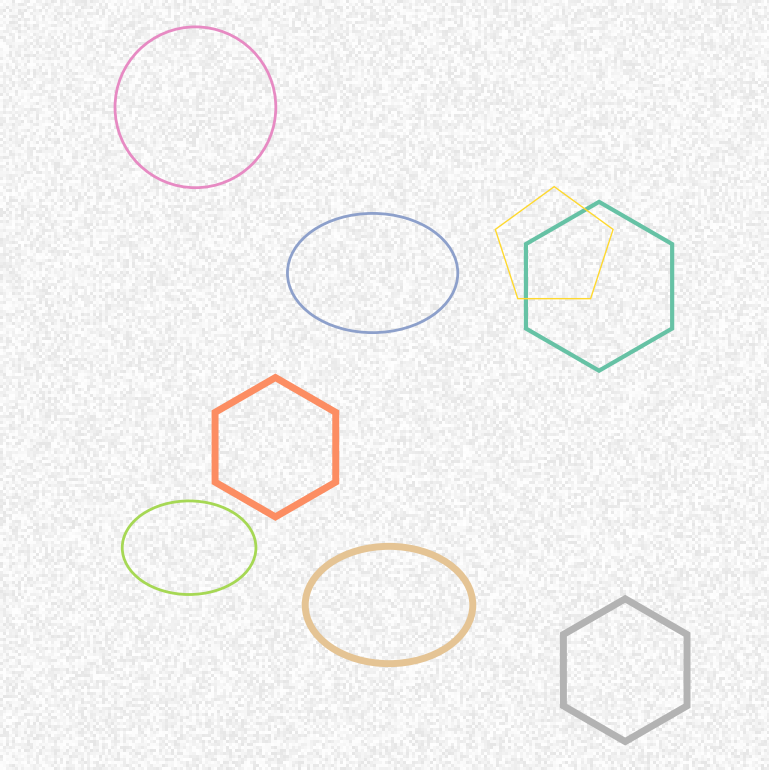[{"shape": "hexagon", "thickness": 1.5, "radius": 0.55, "center": [0.778, 0.628]}, {"shape": "hexagon", "thickness": 2.5, "radius": 0.45, "center": [0.358, 0.419]}, {"shape": "oval", "thickness": 1, "radius": 0.55, "center": [0.484, 0.645]}, {"shape": "circle", "thickness": 1, "radius": 0.52, "center": [0.254, 0.861]}, {"shape": "oval", "thickness": 1, "radius": 0.43, "center": [0.246, 0.289]}, {"shape": "pentagon", "thickness": 0.5, "radius": 0.4, "center": [0.72, 0.677]}, {"shape": "oval", "thickness": 2.5, "radius": 0.54, "center": [0.505, 0.214]}, {"shape": "hexagon", "thickness": 2.5, "radius": 0.46, "center": [0.812, 0.13]}]